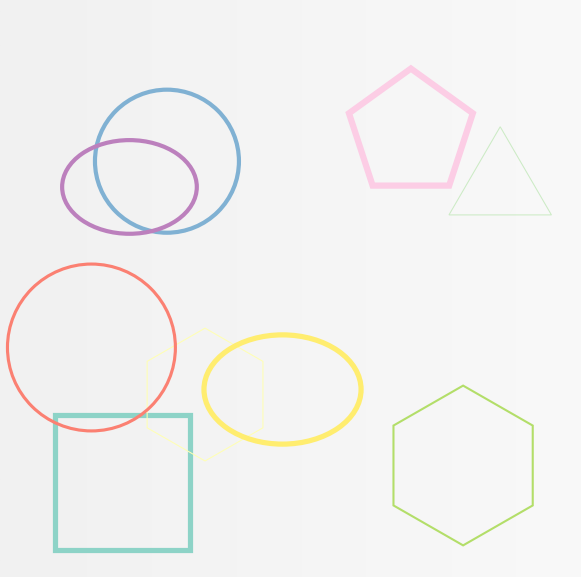[{"shape": "square", "thickness": 2.5, "radius": 0.58, "center": [0.211, 0.164]}, {"shape": "hexagon", "thickness": 0.5, "radius": 0.58, "center": [0.353, 0.316]}, {"shape": "circle", "thickness": 1.5, "radius": 0.72, "center": [0.157, 0.397]}, {"shape": "circle", "thickness": 2, "radius": 0.62, "center": [0.287, 0.72]}, {"shape": "hexagon", "thickness": 1, "radius": 0.69, "center": [0.797, 0.193]}, {"shape": "pentagon", "thickness": 3, "radius": 0.56, "center": [0.707, 0.768]}, {"shape": "oval", "thickness": 2, "radius": 0.58, "center": [0.223, 0.675]}, {"shape": "triangle", "thickness": 0.5, "radius": 0.51, "center": [0.861, 0.678]}, {"shape": "oval", "thickness": 2.5, "radius": 0.68, "center": [0.486, 0.325]}]